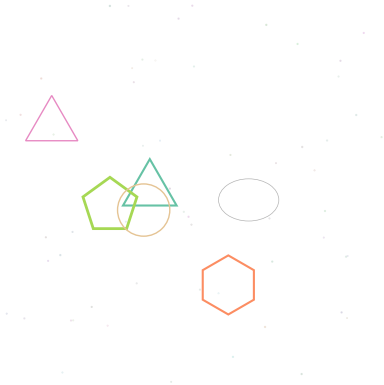[{"shape": "triangle", "thickness": 1.5, "radius": 0.4, "center": [0.389, 0.506]}, {"shape": "hexagon", "thickness": 1.5, "radius": 0.38, "center": [0.593, 0.26]}, {"shape": "triangle", "thickness": 1, "radius": 0.39, "center": [0.134, 0.674]}, {"shape": "pentagon", "thickness": 2, "radius": 0.37, "center": [0.286, 0.466]}, {"shape": "circle", "thickness": 1, "radius": 0.34, "center": [0.373, 0.454]}, {"shape": "oval", "thickness": 0.5, "radius": 0.39, "center": [0.646, 0.481]}]